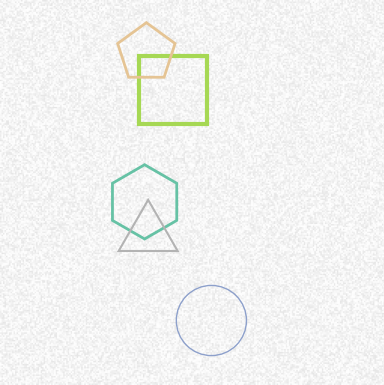[{"shape": "hexagon", "thickness": 2, "radius": 0.48, "center": [0.376, 0.476]}, {"shape": "circle", "thickness": 1, "radius": 0.46, "center": [0.549, 0.168]}, {"shape": "square", "thickness": 3, "radius": 0.44, "center": [0.45, 0.766]}, {"shape": "pentagon", "thickness": 2, "radius": 0.39, "center": [0.38, 0.863]}, {"shape": "triangle", "thickness": 1.5, "radius": 0.44, "center": [0.385, 0.392]}]